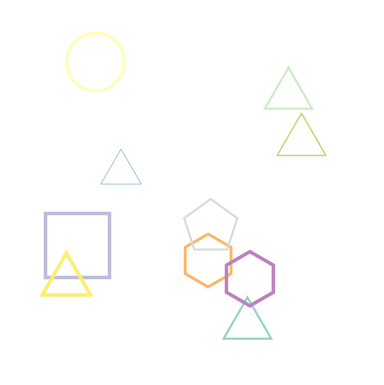[{"shape": "triangle", "thickness": 1.5, "radius": 0.36, "center": [0.643, 0.156]}, {"shape": "circle", "thickness": 2, "radius": 0.38, "center": [0.248, 0.839]}, {"shape": "square", "thickness": 2.5, "radius": 0.42, "center": [0.199, 0.364]}, {"shape": "triangle", "thickness": 0.5, "radius": 0.3, "center": [0.314, 0.552]}, {"shape": "hexagon", "thickness": 2, "radius": 0.34, "center": [0.541, 0.323]}, {"shape": "triangle", "thickness": 1, "radius": 0.37, "center": [0.783, 0.633]}, {"shape": "pentagon", "thickness": 1.5, "radius": 0.36, "center": [0.547, 0.411]}, {"shape": "hexagon", "thickness": 2.5, "radius": 0.35, "center": [0.649, 0.276]}, {"shape": "triangle", "thickness": 1.5, "radius": 0.35, "center": [0.749, 0.753]}, {"shape": "triangle", "thickness": 2.5, "radius": 0.36, "center": [0.172, 0.27]}]